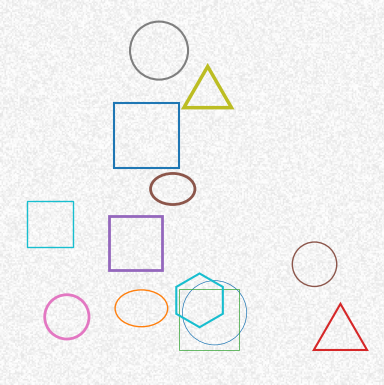[{"shape": "circle", "thickness": 0.5, "radius": 0.42, "center": [0.557, 0.188]}, {"shape": "square", "thickness": 1.5, "radius": 0.42, "center": [0.381, 0.649]}, {"shape": "oval", "thickness": 1, "radius": 0.34, "center": [0.367, 0.199]}, {"shape": "square", "thickness": 0.5, "radius": 0.39, "center": [0.543, 0.171]}, {"shape": "triangle", "thickness": 1.5, "radius": 0.4, "center": [0.884, 0.131]}, {"shape": "square", "thickness": 2, "radius": 0.35, "center": [0.352, 0.368]}, {"shape": "oval", "thickness": 2, "radius": 0.29, "center": [0.449, 0.509]}, {"shape": "circle", "thickness": 1, "radius": 0.29, "center": [0.817, 0.314]}, {"shape": "circle", "thickness": 2, "radius": 0.29, "center": [0.174, 0.177]}, {"shape": "circle", "thickness": 1.5, "radius": 0.38, "center": [0.413, 0.869]}, {"shape": "triangle", "thickness": 2.5, "radius": 0.36, "center": [0.539, 0.756]}, {"shape": "hexagon", "thickness": 1.5, "radius": 0.35, "center": [0.518, 0.22]}, {"shape": "square", "thickness": 1, "radius": 0.3, "center": [0.129, 0.417]}]